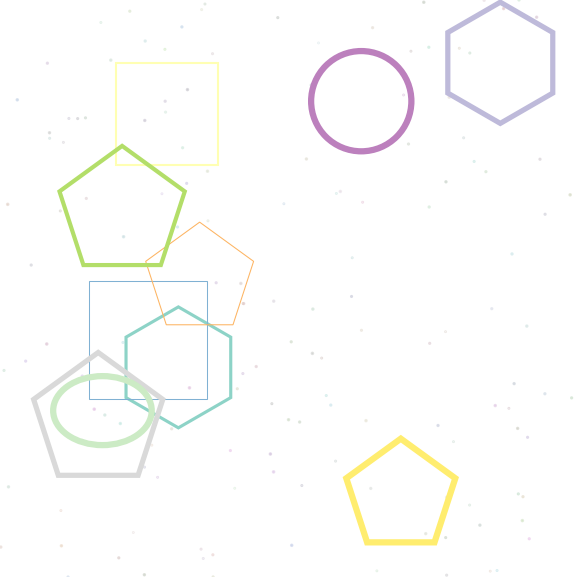[{"shape": "hexagon", "thickness": 1.5, "radius": 0.52, "center": [0.309, 0.363]}, {"shape": "square", "thickness": 1, "radius": 0.44, "center": [0.289, 0.802]}, {"shape": "hexagon", "thickness": 2.5, "radius": 0.52, "center": [0.866, 0.89]}, {"shape": "square", "thickness": 0.5, "radius": 0.51, "center": [0.256, 0.41]}, {"shape": "pentagon", "thickness": 0.5, "radius": 0.49, "center": [0.346, 0.516]}, {"shape": "pentagon", "thickness": 2, "radius": 0.57, "center": [0.211, 0.632]}, {"shape": "pentagon", "thickness": 2.5, "radius": 0.59, "center": [0.17, 0.271]}, {"shape": "circle", "thickness": 3, "radius": 0.43, "center": [0.626, 0.824]}, {"shape": "oval", "thickness": 3, "radius": 0.43, "center": [0.177, 0.288]}, {"shape": "pentagon", "thickness": 3, "radius": 0.5, "center": [0.694, 0.14]}]